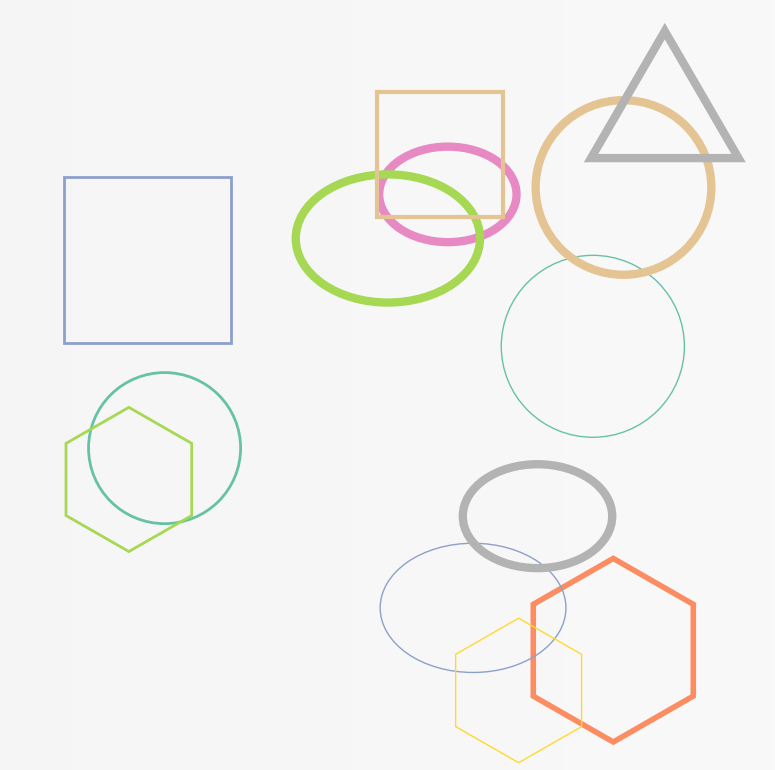[{"shape": "circle", "thickness": 1, "radius": 0.49, "center": [0.212, 0.418]}, {"shape": "circle", "thickness": 0.5, "radius": 0.59, "center": [0.765, 0.55]}, {"shape": "hexagon", "thickness": 2, "radius": 0.6, "center": [0.791, 0.156]}, {"shape": "oval", "thickness": 0.5, "radius": 0.6, "center": [0.61, 0.211]}, {"shape": "square", "thickness": 1, "radius": 0.54, "center": [0.191, 0.662]}, {"shape": "oval", "thickness": 3, "radius": 0.44, "center": [0.578, 0.748]}, {"shape": "hexagon", "thickness": 1, "radius": 0.47, "center": [0.166, 0.377]}, {"shape": "oval", "thickness": 3, "radius": 0.59, "center": [0.501, 0.69]}, {"shape": "hexagon", "thickness": 0.5, "radius": 0.47, "center": [0.669, 0.103]}, {"shape": "circle", "thickness": 3, "radius": 0.57, "center": [0.804, 0.757]}, {"shape": "square", "thickness": 1.5, "radius": 0.41, "center": [0.568, 0.799]}, {"shape": "triangle", "thickness": 3, "radius": 0.55, "center": [0.858, 0.85]}, {"shape": "oval", "thickness": 3, "radius": 0.48, "center": [0.694, 0.33]}]